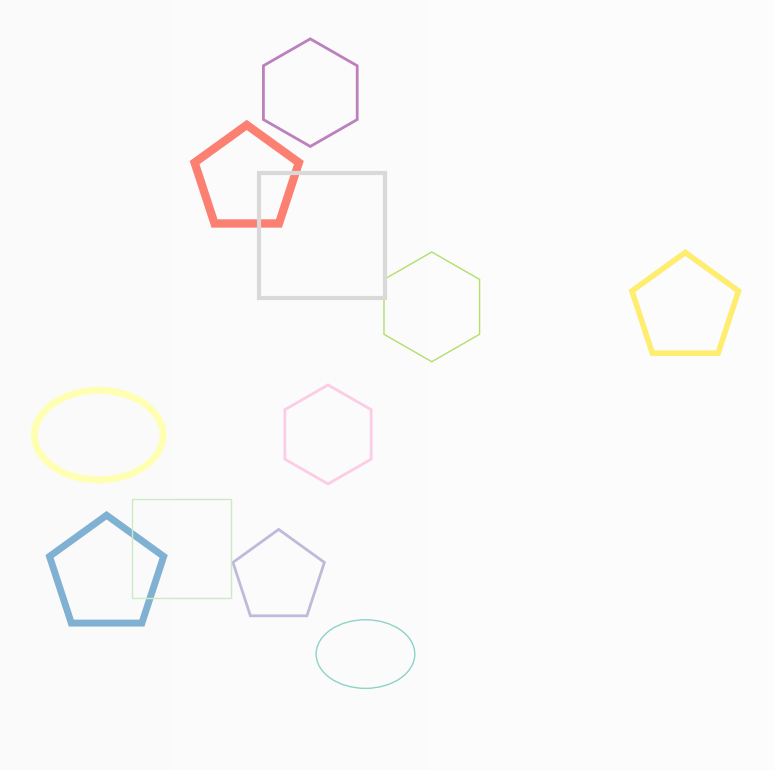[{"shape": "oval", "thickness": 0.5, "radius": 0.32, "center": [0.472, 0.151]}, {"shape": "oval", "thickness": 2.5, "radius": 0.42, "center": [0.127, 0.435]}, {"shape": "pentagon", "thickness": 1, "radius": 0.31, "center": [0.36, 0.25]}, {"shape": "pentagon", "thickness": 3, "radius": 0.35, "center": [0.318, 0.767]}, {"shape": "pentagon", "thickness": 2.5, "radius": 0.39, "center": [0.138, 0.253]}, {"shape": "hexagon", "thickness": 0.5, "radius": 0.36, "center": [0.557, 0.601]}, {"shape": "hexagon", "thickness": 1, "radius": 0.32, "center": [0.423, 0.436]}, {"shape": "square", "thickness": 1.5, "radius": 0.41, "center": [0.415, 0.694]}, {"shape": "hexagon", "thickness": 1, "radius": 0.35, "center": [0.4, 0.88]}, {"shape": "square", "thickness": 0.5, "radius": 0.32, "center": [0.234, 0.288]}, {"shape": "pentagon", "thickness": 2, "radius": 0.36, "center": [0.884, 0.6]}]